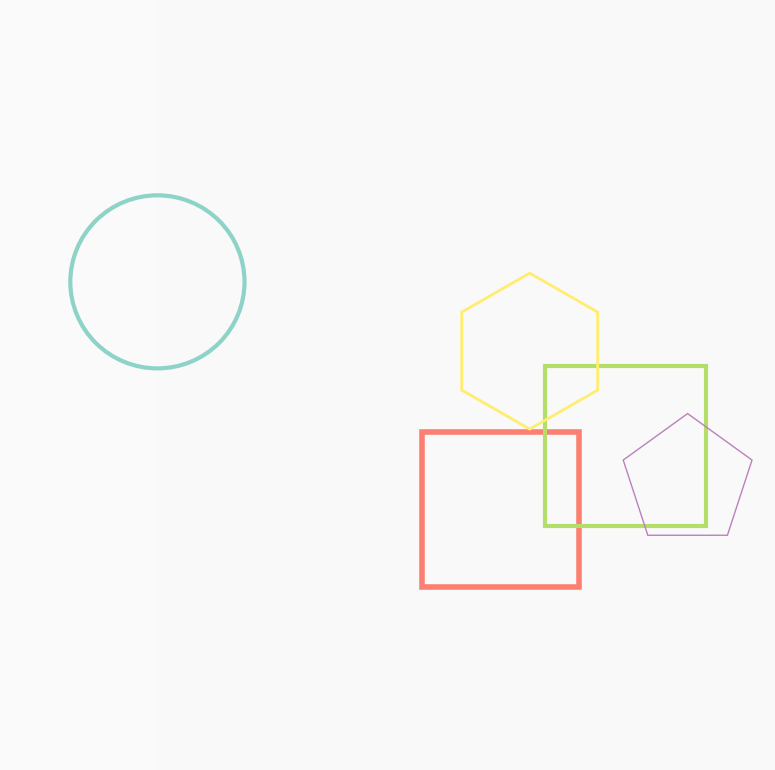[{"shape": "circle", "thickness": 1.5, "radius": 0.56, "center": [0.203, 0.634]}, {"shape": "square", "thickness": 2, "radius": 0.51, "center": [0.646, 0.338]}, {"shape": "square", "thickness": 1.5, "radius": 0.52, "center": [0.807, 0.421]}, {"shape": "pentagon", "thickness": 0.5, "radius": 0.44, "center": [0.887, 0.376]}, {"shape": "hexagon", "thickness": 1, "radius": 0.51, "center": [0.684, 0.544]}]